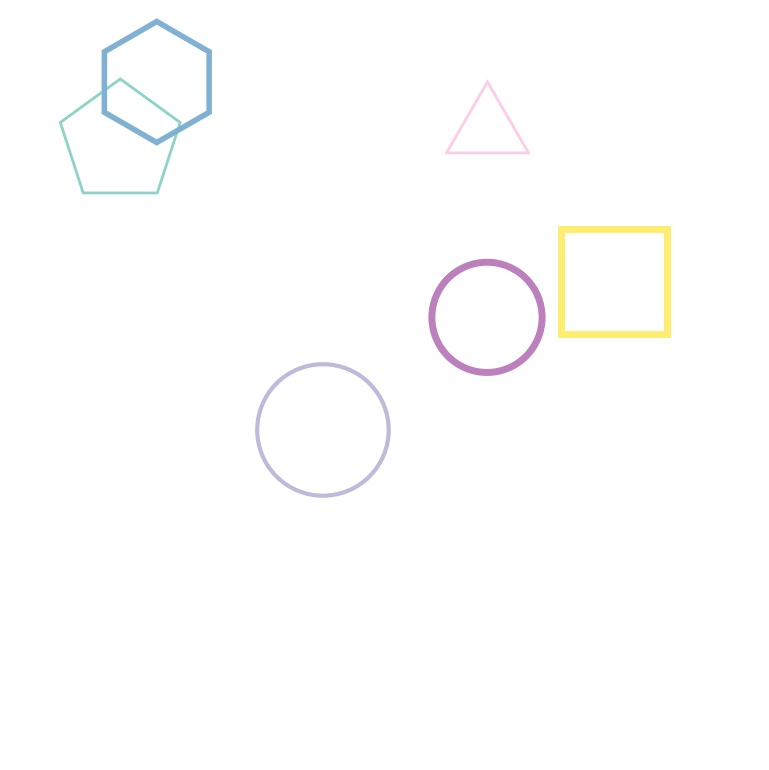[{"shape": "pentagon", "thickness": 1, "radius": 0.41, "center": [0.156, 0.816]}, {"shape": "circle", "thickness": 1.5, "radius": 0.43, "center": [0.419, 0.442]}, {"shape": "hexagon", "thickness": 2, "radius": 0.39, "center": [0.204, 0.893]}, {"shape": "triangle", "thickness": 1, "radius": 0.31, "center": [0.633, 0.832]}, {"shape": "circle", "thickness": 2.5, "radius": 0.36, "center": [0.632, 0.588]}, {"shape": "square", "thickness": 2.5, "radius": 0.34, "center": [0.797, 0.635]}]